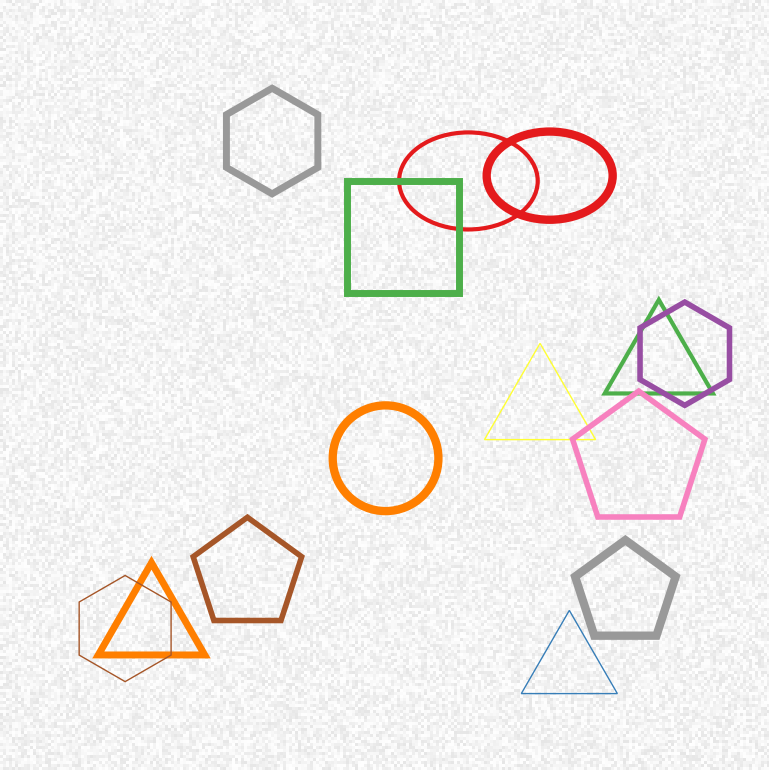[{"shape": "oval", "thickness": 3, "radius": 0.41, "center": [0.714, 0.772]}, {"shape": "oval", "thickness": 1.5, "radius": 0.45, "center": [0.608, 0.765]}, {"shape": "triangle", "thickness": 0.5, "radius": 0.36, "center": [0.739, 0.135]}, {"shape": "triangle", "thickness": 1.5, "radius": 0.41, "center": [0.856, 0.53]}, {"shape": "square", "thickness": 2.5, "radius": 0.36, "center": [0.523, 0.692]}, {"shape": "hexagon", "thickness": 2, "radius": 0.34, "center": [0.889, 0.541]}, {"shape": "circle", "thickness": 3, "radius": 0.34, "center": [0.501, 0.405]}, {"shape": "triangle", "thickness": 2.5, "radius": 0.4, "center": [0.197, 0.189]}, {"shape": "triangle", "thickness": 0.5, "radius": 0.42, "center": [0.701, 0.471]}, {"shape": "hexagon", "thickness": 0.5, "radius": 0.34, "center": [0.163, 0.184]}, {"shape": "pentagon", "thickness": 2, "radius": 0.37, "center": [0.321, 0.254]}, {"shape": "pentagon", "thickness": 2, "radius": 0.45, "center": [0.83, 0.402]}, {"shape": "hexagon", "thickness": 2.5, "radius": 0.34, "center": [0.353, 0.817]}, {"shape": "pentagon", "thickness": 3, "radius": 0.34, "center": [0.812, 0.23]}]